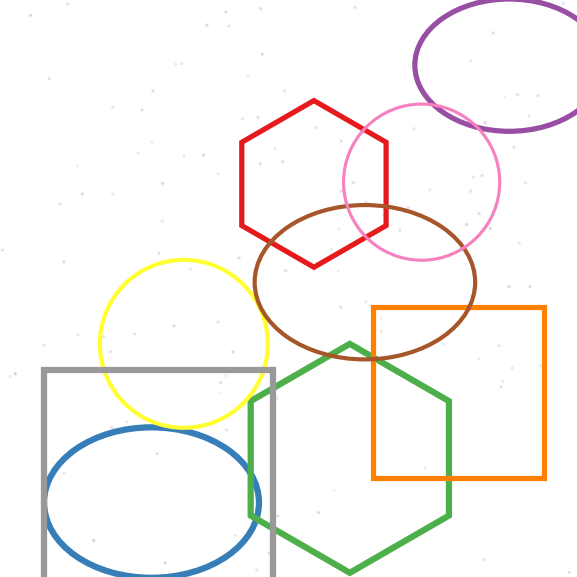[{"shape": "hexagon", "thickness": 2.5, "radius": 0.72, "center": [0.544, 0.681]}, {"shape": "oval", "thickness": 3, "radius": 0.93, "center": [0.262, 0.129]}, {"shape": "hexagon", "thickness": 3, "radius": 0.99, "center": [0.606, 0.205]}, {"shape": "oval", "thickness": 2.5, "radius": 0.82, "center": [0.882, 0.886]}, {"shape": "square", "thickness": 2.5, "radius": 0.74, "center": [0.794, 0.319]}, {"shape": "circle", "thickness": 2, "radius": 0.73, "center": [0.318, 0.404]}, {"shape": "oval", "thickness": 2, "radius": 0.95, "center": [0.632, 0.51]}, {"shape": "circle", "thickness": 1.5, "radius": 0.68, "center": [0.73, 0.684]}, {"shape": "square", "thickness": 3, "radius": 0.99, "center": [0.275, 0.16]}]